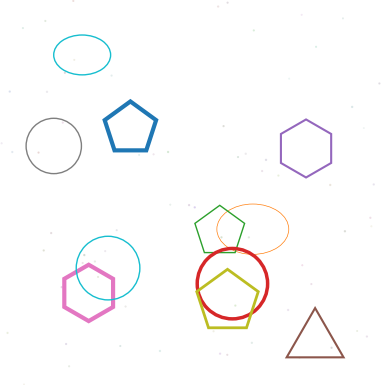[{"shape": "pentagon", "thickness": 3, "radius": 0.35, "center": [0.339, 0.666]}, {"shape": "oval", "thickness": 0.5, "radius": 0.47, "center": [0.657, 0.405]}, {"shape": "pentagon", "thickness": 1, "radius": 0.34, "center": [0.571, 0.399]}, {"shape": "circle", "thickness": 2.5, "radius": 0.46, "center": [0.604, 0.263]}, {"shape": "hexagon", "thickness": 1.5, "radius": 0.38, "center": [0.795, 0.614]}, {"shape": "triangle", "thickness": 1.5, "radius": 0.43, "center": [0.818, 0.115]}, {"shape": "hexagon", "thickness": 3, "radius": 0.37, "center": [0.23, 0.239]}, {"shape": "circle", "thickness": 1, "radius": 0.36, "center": [0.14, 0.621]}, {"shape": "pentagon", "thickness": 2, "radius": 0.42, "center": [0.591, 0.217]}, {"shape": "circle", "thickness": 1, "radius": 0.41, "center": [0.281, 0.304]}, {"shape": "oval", "thickness": 1, "radius": 0.37, "center": [0.213, 0.857]}]